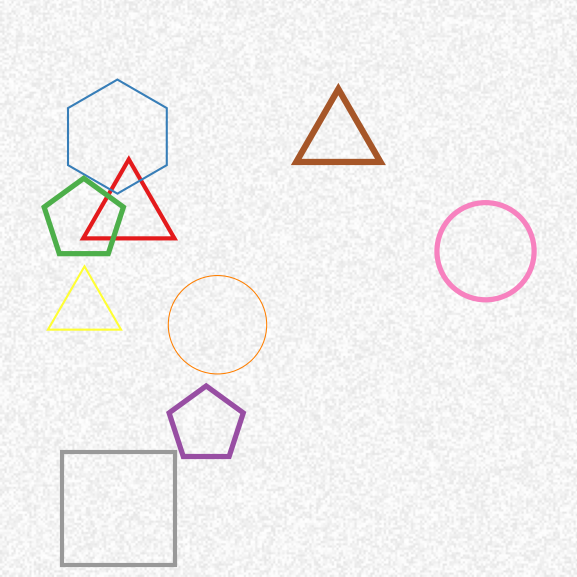[{"shape": "triangle", "thickness": 2, "radius": 0.46, "center": [0.223, 0.632]}, {"shape": "hexagon", "thickness": 1, "radius": 0.49, "center": [0.203, 0.763]}, {"shape": "pentagon", "thickness": 2.5, "radius": 0.36, "center": [0.145, 0.618]}, {"shape": "pentagon", "thickness": 2.5, "radius": 0.34, "center": [0.357, 0.263]}, {"shape": "circle", "thickness": 0.5, "radius": 0.43, "center": [0.377, 0.437]}, {"shape": "triangle", "thickness": 1, "radius": 0.37, "center": [0.146, 0.465]}, {"shape": "triangle", "thickness": 3, "radius": 0.42, "center": [0.586, 0.761]}, {"shape": "circle", "thickness": 2.5, "radius": 0.42, "center": [0.841, 0.564]}, {"shape": "square", "thickness": 2, "radius": 0.49, "center": [0.205, 0.118]}]